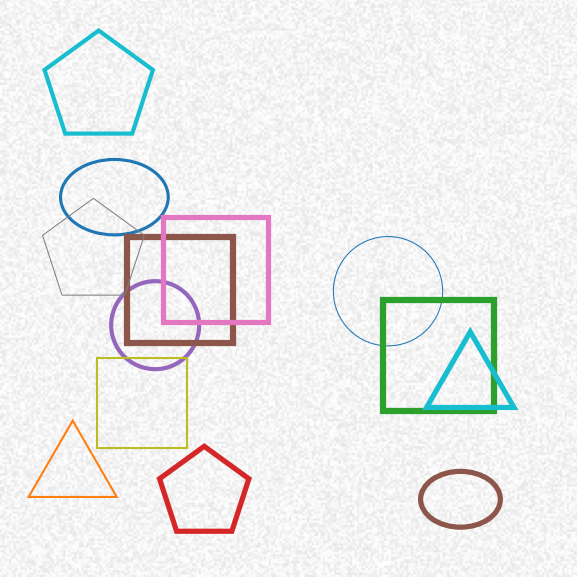[{"shape": "oval", "thickness": 1.5, "radius": 0.47, "center": [0.198, 0.658]}, {"shape": "circle", "thickness": 0.5, "radius": 0.47, "center": [0.672, 0.495]}, {"shape": "triangle", "thickness": 1, "radius": 0.44, "center": [0.126, 0.183]}, {"shape": "square", "thickness": 3, "radius": 0.48, "center": [0.759, 0.383]}, {"shape": "pentagon", "thickness": 2.5, "radius": 0.41, "center": [0.354, 0.145]}, {"shape": "circle", "thickness": 2, "radius": 0.38, "center": [0.269, 0.436]}, {"shape": "square", "thickness": 3, "radius": 0.46, "center": [0.312, 0.497]}, {"shape": "oval", "thickness": 2.5, "radius": 0.35, "center": [0.797, 0.135]}, {"shape": "square", "thickness": 2.5, "radius": 0.46, "center": [0.373, 0.532]}, {"shape": "pentagon", "thickness": 0.5, "radius": 0.46, "center": [0.162, 0.563]}, {"shape": "square", "thickness": 1, "radius": 0.39, "center": [0.246, 0.302]}, {"shape": "triangle", "thickness": 2.5, "radius": 0.44, "center": [0.814, 0.337]}, {"shape": "pentagon", "thickness": 2, "radius": 0.49, "center": [0.171, 0.848]}]